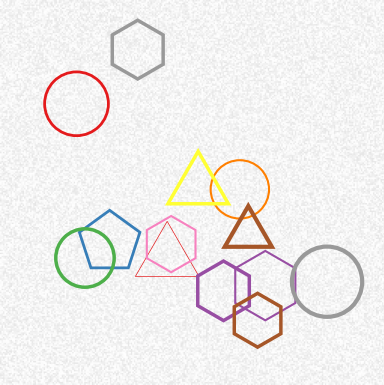[{"shape": "circle", "thickness": 2, "radius": 0.41, "center": [0.199, 0.73]}, {"shape": "triangle", "thickness": 0.5, "radius": 0.48, "center": [0.434, 0.33]}, {"shape": "pentagon", "thickness": 2, "radius": 0.41, "center": [0.285, 0.371]}, {"shape": "circle", "thickness": 2.5, "radius": 0.38, "center": [0.221, 0.33]}, {"shape": "hexagon", "thickness": 2.5, "radius": 0.39, "center": [0.581, 0.245]}, {"shape": "hexagon", "thickness": 1.5, "radius": 0.45, "center": [0.689, 0.258]}, {"shape": "circle", "thickness": 1.5, "radius": 0.38, "center": [0.623, 0.508]}, {"shape": "triangle", "thickness": 2.5, "radius": 0.45, "center": [0.515, 0.516]}, {"shape": "hexagon", "thickness": 2.5, "radius": 0.35, "center": [0.669, 0.168]}, {"shape": "triangle", "thickness": 3, "radius": 0.35, "center": [0.645, 0.394]}, {"shape": "hexagon", "thickness": 1.5, "radius": 0.37, "center": [0.445, 0.366]}, {"shape": "hexagon", "thickness": 2.5, "radius": 0.38, "center": [0.358, 0.871]}, {"shape": "circle", "thickness": 3, "radius": 0.46, "center": [0.85, 0.268]}]